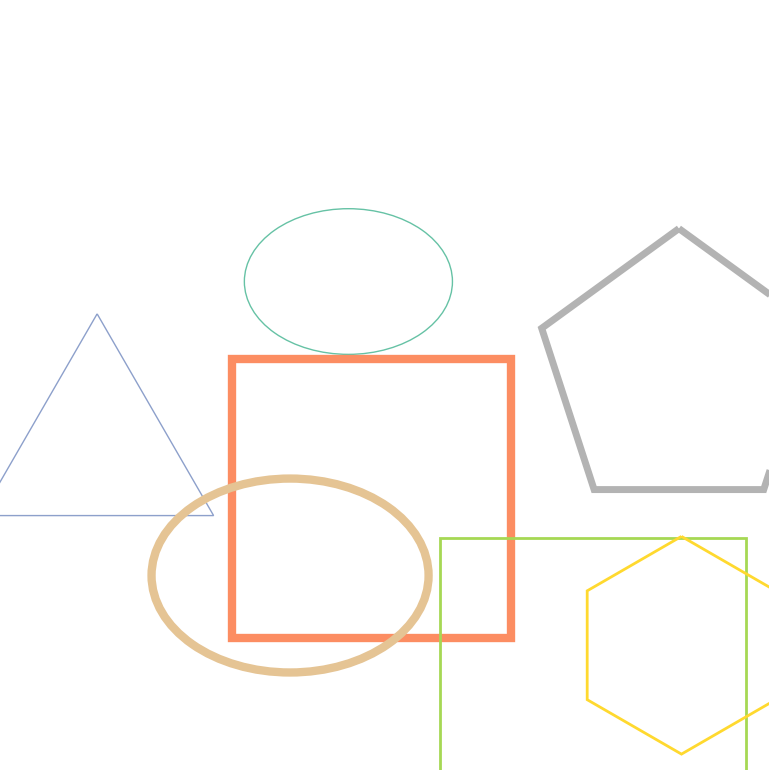[{"shape": "oval", "thickness": 0.5, "radius": 0.68, "center": [0.452, 0.634]}, {"shape": "square", "thickness": 3, "radius": 0.91, "center": [0.482, 0.353]}, {"shape": "triangle", "thickness": 0.5, "radius": 0.87, "center": [0.126, 0.418]}, {"shape": "square", "thickness": 1, "radius": 0.99, "center": [0.77, 0.102]}, {"shape": "hexagon", "thickness": 1, "radius": 0.71, "center": [0.885, 0.162]}, {"shape": "oval", "thickness": 3, "radius": 0.9, "center": [0.377, 0.253]}, {"shape": "pentagon", "thickness": 2.5, "radius": 0.94, "center": [0.882, 0.516]}]